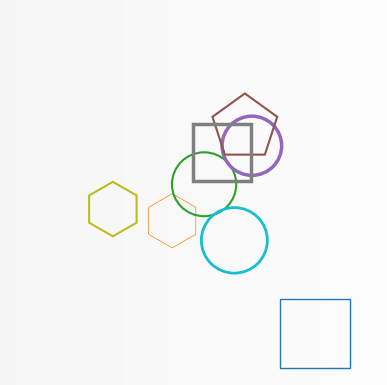[{"shape": "square", "thickness": 1, "radius": 0.45, "center": [0.814, 0.133]}, {"shape": "hexagon", "thickness": 0.5, "radius": 0.35, "center": [0.444, 0.427]}, {"shape": "circle", "thickness": 1.5, "radius": 0.41, "center": [0.527, 0.521]}, {"shape": "circle", "thickness": 2.5, "radius": 0.38, "center": [0.65, 0.621]}, {"shape": "pentagon", "thickness": 1.5, "radius": 0.44, "center": [0.632, 0.669]}, {"shape": "square", "thickness": 2.5, "radius": 0.37, "center": [0.573, 0.605]}, {"shape": "hexagon", "thickness": 1.5, "radius": 0.35, "center": [0.291, 0.457]}, {"shape": "circle", "thickness": 2, "radius": 0.43, "center": [0.605, 0.376]}]